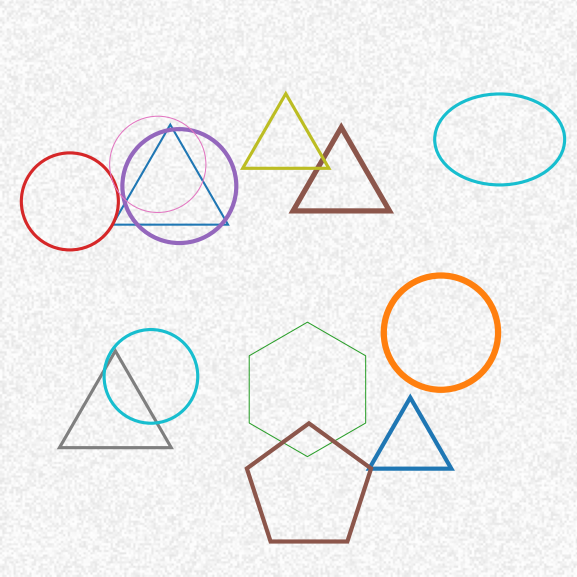[{"shape": "triangle", "thickness": 2, "radius": 0.41, "center": [0.71, 0.229]}, {"shape": "triangle", "thickness": 1, "radius": 0.58, "center": [0.295, 0.668]}, {"shape": "circle", "thickness": 3, "radius": 0.49, "center": [0.764, 0.423]}, {"shape": "hexagon", "thickness": 0.5, "radius": 0.58, "center": [0.532, 0.325]}, {"shape": "circle", "thickness": 1.5, "radius": 0.42, "center": [0.121, 0.65]}, {"shape": "circle", "thickness": 2, "radius": 0.49, "center": [0.311, 0.677]}, {"shape": "triangle", "thickness": 2.5, "radius": 0.48, "center": [0.591, 0.682]}, {"shape": "pentagon", "thickness": 2, "radius": 0.57, "center": [0.535, 0.153]}, {"shape": "circle", "thickness": 0.5, "radius": 0.42, "center": [0.273, 0.715]}, {"shape": "triangle", "thickness": 1.5, "radius": 0.56, "center": [0.2, 0.28]}, {"shape": "triangle", "thickness": 1.5, "radius": 0.43, "center": [0.495, 0.751]}, {"shape": "oval", "thickness": 1.5, "radius": 0.56, "center": [0.865, 0.758]}, {"shape": "circle", "thickness": 1.5, "radius": 0.41, "center": [0.261, 0.347]}]